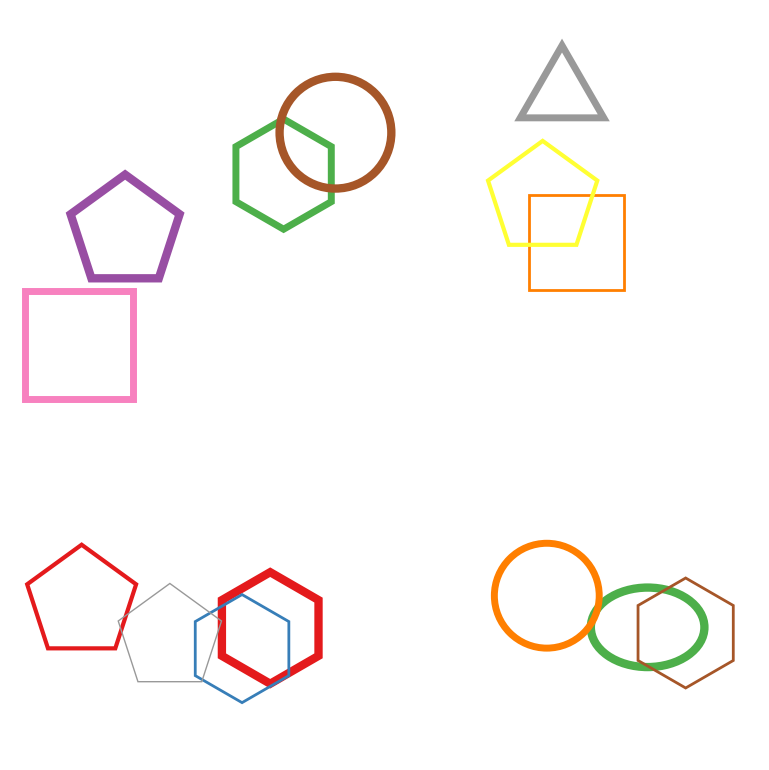[{"shape": "pentagon", "thickness": 1.5, "radius": 0.37, "center": [0.106, 0.218]}, {"shape": "hexagon", "thickness": 3, "radius": 0.36, "center": [0.351, 0.184]}, {"shape": "hexagon", "thickness": 1, "radius": 0.35, "center": [0.314, 0.158]}, {"shape": "hexagon", "thickness": 2.5, "radius": 0.36, "center": [0.368, 0.774]}, {"shape": "oval", "thickness": 3, "radius": 0.37, "center": [0.841, 0.185]}, {"shape": "pentagon", "thickness": 3, "radius": 0.37, "center": [0.162, 0.699]}, {"shape": "square", "thickness": 1, "radius": 0.31, "center": [0.749, 0.685]}, {"shape": "circle", "thickness": 2.5, "radius": 0.34, "center": [0.71, 0.226]}, {"shape": "pentagon", "thickness": 1.5, "radius": 0.37, "center": [0.705, 0.742]}, {"shape": "circle", "thickness": 3, "radius": 0.36, "center": [0.436, 0.828]}, {"shape": "hexagon", "thickness": 1, "radius": 0.36, "center": [0.89, 0.178]}, {"shape": "square", "thickness": 2.5, "radius": 0.35, "center": [0.102, 0.552]}, {"shape": "pentagon", "thickness": 0.5, "radius": 0.35, "center": [0.221, 0.172]}, {"shape": "triangle", "thickness": 2.5, "radius": 0.31, "center": [0.73, 0.878]}]